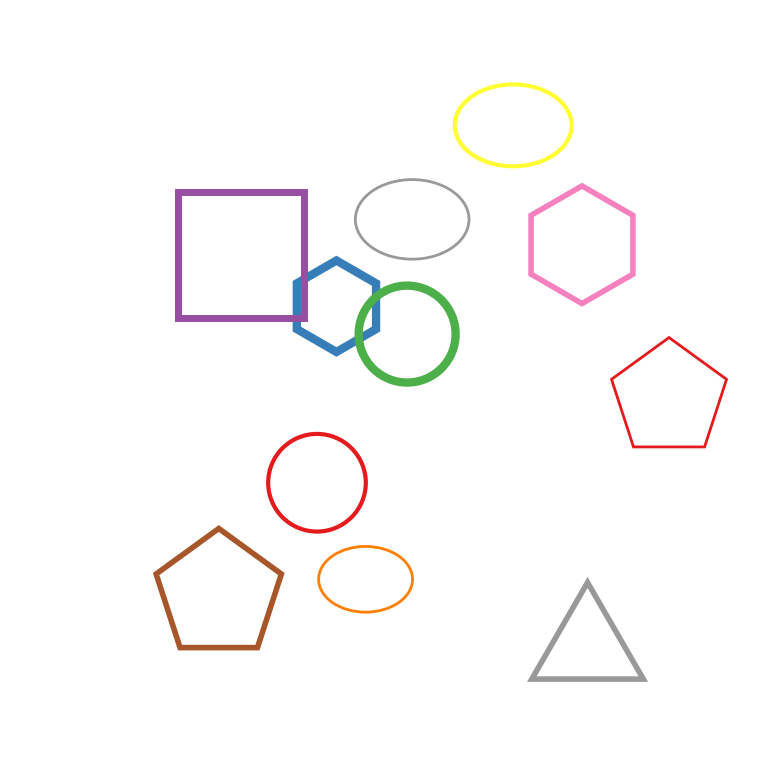[{"shape": "pentagon", "thickness": 1, "radius": 0.39, "center": [0.869, 0.483]}, {"shape": "circle", "thickness": 1.5, "radius": 0.32, "center": [0.412, 0.373]}, {"shape": "hexagon", "thickness": 3, "radius": 0.3, "center": [0.437, 0.602]}, {"shape": "circle", "thickness": 3, "radius": 0.31, "center": [0.529, 0.566]}, {"shape": "square", "thickness": 2.5, "radius": 0.41, "center": [0.313, 0.669]}, {"shape": "oval", "thickness": 1, "radius": 0.3, "center": [0.475, 0.248]}, {"shape": "oval", "thickness": 1.5, "radius": 0.38, "center": [0.667, 0.837]}, {"shape": "pentagon", "thickness": 2, "radius": 0.43, "center": [0.284, 0.228]}, {"shape": "hexagon", "thickness": 2, "radius": 0.38, "center": [0.756, 0.682]}, {"shape": "triangle", "thickness": 2, "radius": 0.42, "center": [0.763, 0.16]}, {"shape": "oval", "thickness": 1, "radius": 0.37, "center": [0.535, 0.715]}]